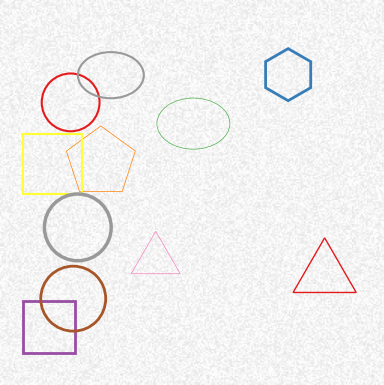[{"shape": "triangle", "thickness": 1, "radius": 0.47, "center": [0.843, 0.288]}, {"shape": "circle", "thickness": 1.5, "radius": 0.38, "center": [0.183, 0.734]}, {"shape": "hexagon", "thickness": 2, "radius": 0.34, "center": [0.748, 0.806]}, {"shape": "oval", "thickness": 0.5, "radius": 0.47, "center": [0.502, 0.679]}, {"shape": "square", "thickness": 2, "radius": 0.34, "center": [0.128, 0.15]}, {"shape": "pentagon", "thickness": 0.5, "radius": 0.47, "center": [0.262, 0.579]}, {"shape": "square", "thickness": 1.5, "radius": 0.39, "center": [0.136, 0.574]}, {"shape": "circle", "thickness": 2, "radius": 0.42, "center": [0.19, 0.224]}, {"shape": "triangle", "thickness": 0.5, "radius": 0.37, "center": [0.404, 0.326]}, {"shape": "oval", "thickness": 1.5, "radius": 0.43, "center": [0.288, 0.805]}, {"shape": "circle", "thickness": 2.5, "radius": 0.43, "center": [0.202, 0.409]}]